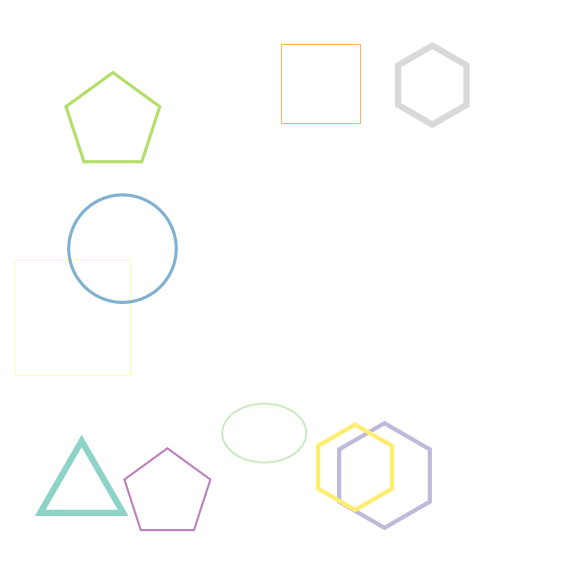[{"shape": "triangle", "thickness": 3, "radius": 0.41, "center": [0.141, 0.153]}, {"shape": "square", "thickness": 0.5, "radius": 0.5, "center": [0.125, 0.45]}, {"shape": "hexagon", "thickness": 2, "radius": 0.45, "center": [0.666, 0.176]}, {"shape": "circle", "thickness": 1.5, "radius": 0.47, "center": [0.212, 0.569]}, {"shape": "square", "thickness": 0.5, "radius": 0.34, "center": [0.555, 0.855]}, {"shape": "pentagon", "thickness": 1.5, "radius": 0.43, "center": [0.195, 0.788]}, {"shape": "hexagon", "thickness": 3, "radius": 0.34, "center": [0.749, 0.852]}, {"shape": "pentagon", "thickness": 1, "radius": 0.39, "center": [0.29, 0.145]}, {"shape": "oval", "thickness": 1, "radius": 0.36, "center": [0.458, 0.249]}, {"shape": "hexagon", "thickness": 2, "radius": 0.37, "center": [0.615, 0.19]}]